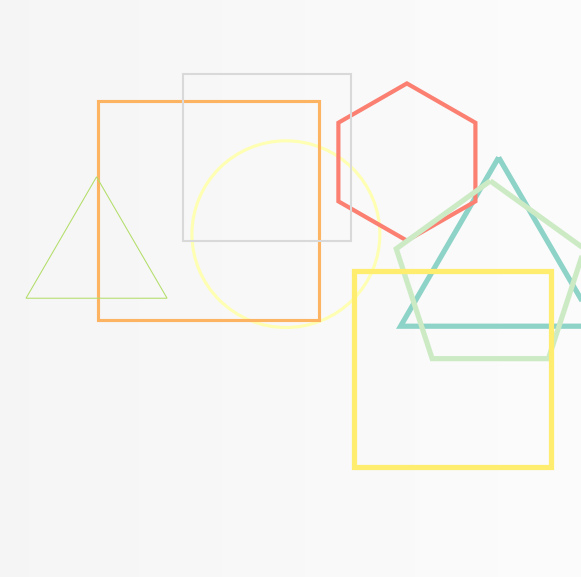[{"shape": "triangle", "thickness": 2.5, "radius": 0.97, "center": [0.858, 0.532]}, {"shape": "circle", "thickness": 1.5, "radius": 0.81, "center": [0.492, 0.594]}, {"shape": "hexagon", "thickness": 2, "radius": 0.68, "center": [0.7, 0.719]}, {"shape": "square", "thickness": 1.5, "radius": 0.95, "center": [0.359, 0.635]}, {"shape": "triangle", "thickness": 0.5, "radius": 0.7, "center": [0.166, 0.553]}, {"shape": "square", "thickness": 1, "radius": 0.72, "center": [0.46, 0.727]}, {"shape": "pentagon", "thickness": 2.5, "radius": 0.85, "center": [0.844, 0.516]}, {"shape": "square", "thickness": 2.5, "radius": 0.85, "center": [0.778, 0.361]}]